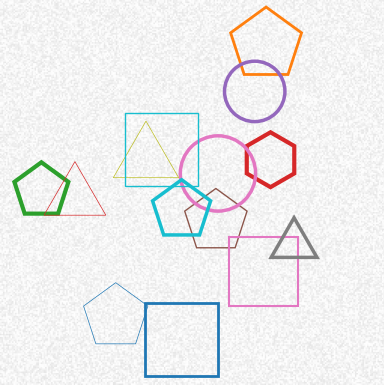[{"shape": "square", "thickness": 2, "radius": 0.47, "center": [0.471, 0.118]}, {"shape": "pentagon", "thickness": 0.5, "radius": 0.44, "center": [0.301, 0.178]}, {"shape": "pentagon", "thickness": 2, "radius": 0.48, "center": [0.691, 0.885]}, {"shape": "pentagon", "thickness": 3, "radius": 0.37, "center": [0.108, 0.505]}, {"shape": "triangle", "thickness": 0.5, "radius": 0.46, "center": [0.195, 0.487]}, {"shape": "hexagon", "thickness": 3, "radius": 0.36, "center": [0.703, 0.585]}, {"shape": "circle", "thickness": 2.5, "radius": 0.39, "center": [0.662, 0.763]}, {"shape": "pentagon", "thickness": 1, "radius": 0.43, "center": [0.561, 0.425]}, {"shape": "circle", "thickness": 2.5, "radius": 0.49, "center": [0.566, 0.549]}, {"shape": "square", "thickness": 1.5, "radius": 0.45, "center": [0.684, 0.295]}, {"shape": "triangle", "thickness": 2.5, "radius": 0.34, "center": [0.764, 0.366]}, {"shape": "triangle", "thickness": 0.5, "radius": 0.49, "center": [0.379, 0.587]}, {"shape": "pentagon", "thickness": 2.5, "radius": 0.4, "center": [0.472, 0.454]}, {"shape": "square", "thickness": 1, "radius": 0.47, "center": [0.42, 0.612]}]